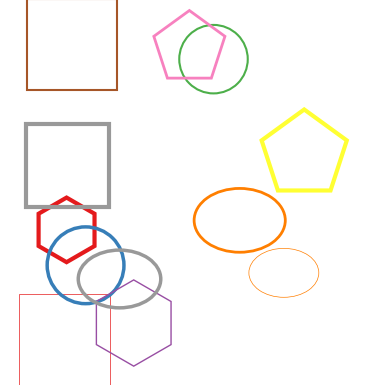[{"shape": "hexagon", "thickness": 3, "radius": 0.42, "center": [0.173, 0.403]}, {"shape": "square", "thickness": 0.5, "radius": 0.59, "center": [0.168, 0.118]}, {"shape": "circle", "thickness": 2.5, "radius": 0.5, "center": [0.222, 0.311]}, {"shape": "circle", "thickness": 1.5, "radius": 0.44, "center": [0.555, 0.846]}, {"shape": "hexagon", "thickness": 1, "radius": 0.56, "center": [0.347, 0.161]}, {"shape": "oval", "thickness": 0.5, "radius": 0.45, "center": [0.737, 0.291]}, {"shape": "oval", "thickness": 2, "radius": 0.59, "center": [0.623, 0.428]}, {"shape": "pentagon", "thickness": 3, "radius": 0.58, "center": [0.79, 0.599]}, {"shape": "square", "thickness": 1.5, "radius": 0.59, "center": [0.187, 0.884]}, {"shape": "pentagon", "thickness": 2, "radius": 0.49, "center": [0.492, 0.876]}, {"shape": "oval", "thickness": 2.5, "radius": 0.54, "center": [0.31, 0.275]}, {"shape": "square", "thickness": 3, "radius": 0.54, "center": [0.175, 0.57]}]